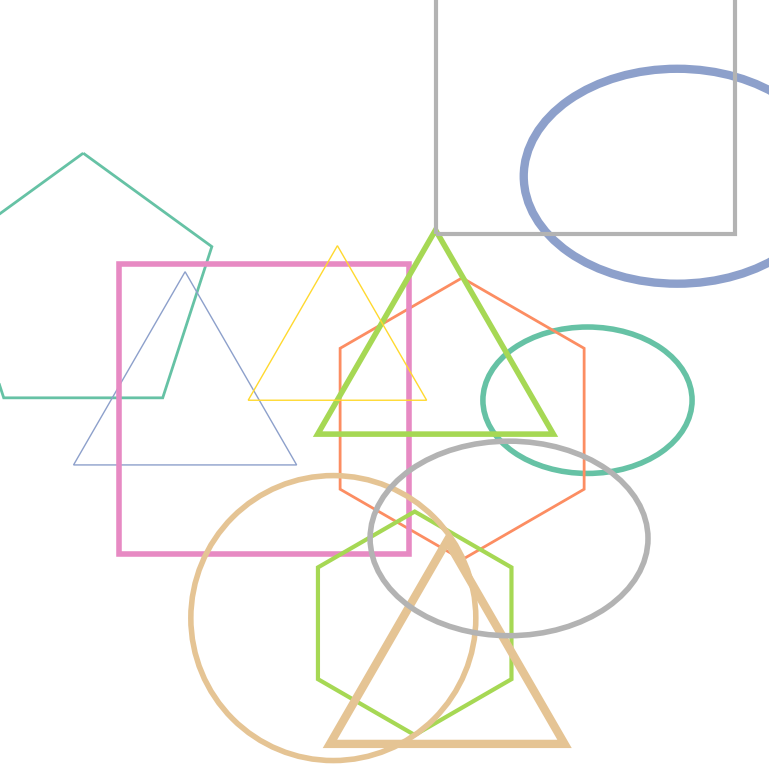[{"shape": "pentagon", "thickness": 1, "radius": 0.88, "center": [0.108, 0.625]}, {"shape": "oval", "thickness": 2, "radius": 0.68, "center": [0.763, 0.48]}, {"shape": "hexagon", "thickness": 1, "radius": 0.91, "center": [0.6, 0.456]}, {"shape": "oval", "thickness": 3, "radius": 1.0, "center": [0.88, 0.771]}, {"shape": "triangle", "thickness": 0.5, "radius": 0.84, "center": [0.24, 0.48]}, {"shape": "square", "thickness": 2, "radius": 0.94, "center": [0.343, 0.469]}, {"shape": "triangle", "thickness": 2, "radius": 0.88, "center": [0.566, 0.525]}, {"shape": "hexagon", "thickness": 1.5, "radius": 0.73, "center": [0.539, 0.191]}, {"shape": "triangle", "thickness": 0.5, "radius": 0.67, "center": [0.438, 0.547]}, {"shape": "circle", "thickness": 2, "radius": 0.93, "center": [0.433, 0.197]}, {"shape": "triangle", "thickness": 3, "radius": 0.88, "center": [0.581, 0.122]}, {"shape": "oval", "thickness": 2, "radius": 0.9, "center": [0.661, 0.301]}, {"shape": "square", "thickness": 1.5, "radius": 0.97, "center": [0.761, 0.891]}]